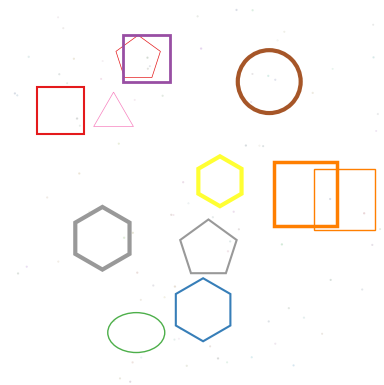[{"shape": "square", "thickness": 1.5, "radius": 0.31, "center": [0.157, 0.712]}, {"shape": "pentagon", "thickness": 0.5, "radius": 0.3, "center": [0.359, 0.848]}, {"shape": "hexagon", "thickness": 1.5, "radius": 0.41, "center": [0.528, 0.195]}, {"shape": "oval", "thickness": 1, "radius": 0.37, "center": [0.354, 0.136]}, {"shape": "square", "thickness": 2, "radius": 0.3, "center": [0.381, 0.848]}, {"shape": "square", "thickness": 2.5, "radius": 0.41, "center": [0.793, 0.496]}, {"shape": "square", "thickness": 1, "radius": 0.39, "center": [0.895, 0.482]}, {"shape": "hexagon", "thickness": 3, "radius": 0.32, "center": [0.571, 0.529]}, {"shape": "circle", "thickness": 3, "radius": 0.41, "center": [0.699, 0.788]}, {"shape": "triangle", "thickness": 0.5, "radius": 0.3, "center": [0.295, 0.701]}, {"shape": "hexagon", "thickness": 3, "radius": 0.41, "center": [0.266, 0.381]}, {"shape": "pentagon", "thickness": 1.5, "radius": 0.39, "center": [0.541, 0.353]}]